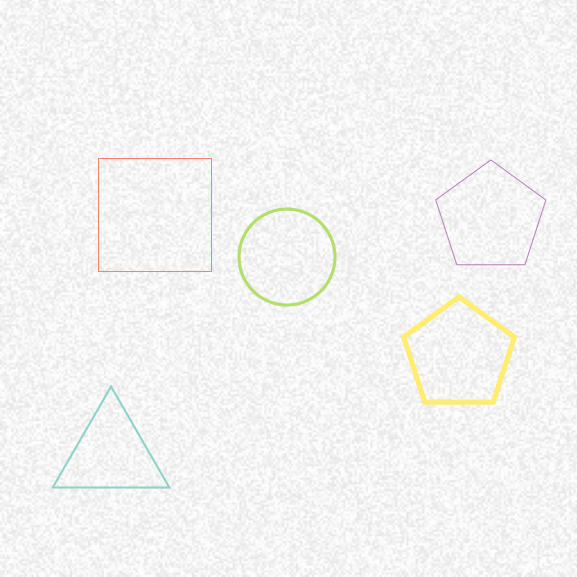[{"shape": "triangle", "thickness": 1, "radius": 0.58, "center": [0.192, 0.213]}, {"shape": "square", "thickness": 0.5, "radius": 0.49, "center": [0.267, 0.628]}, {"shape": "circle", "thickness": 1.5, "radius": 0.42, "center": [0.497, 0.554]}, {"shape": "pentagon", "thickness": 0.5, "radius": 0.5, "center": [0.85, 0.622]}, {"shape": "pentagon", "thickness": 2.5, "radius": 0.5, "center": [0.795, 0.384]}]